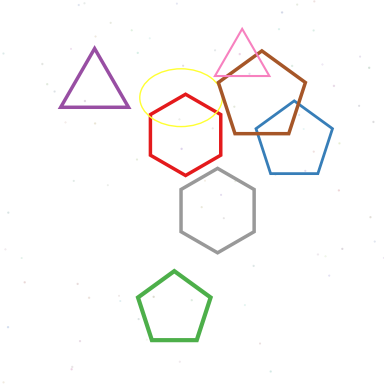[{"shape": "hexagon", "thickness": 2.5, "radius": 0.53, "center": [0.482, 0.65]}, {"shape": "pentagon", "thickness": 2, "radius": 0.52, "center": [0.764, 0.634]}, {"shape": "pentagon", "thickness": 3, "radius": 0.5, "center": [0.453, 0.197]}, {"shape": "triangle", "thickness": 2.5, "radius": 0.51, "center": [0.246, 0.772]}, {"shape": "oval", "thickness": 1, "radius": 0.54, "center": [0.47, 0.746]}, {"shape": "pentagon", "thickness": 2.5, "radius": 0.59, "center": [0.68, 0.749]}, {"shape": "triangle", "thickness": 1.5, "radius": 0.41, "center": [0.629, 0.843]}, {"shape": "hexagon", "thickness": 2.5, "radius": 0.55, "center": [0.565, 0.453]}]